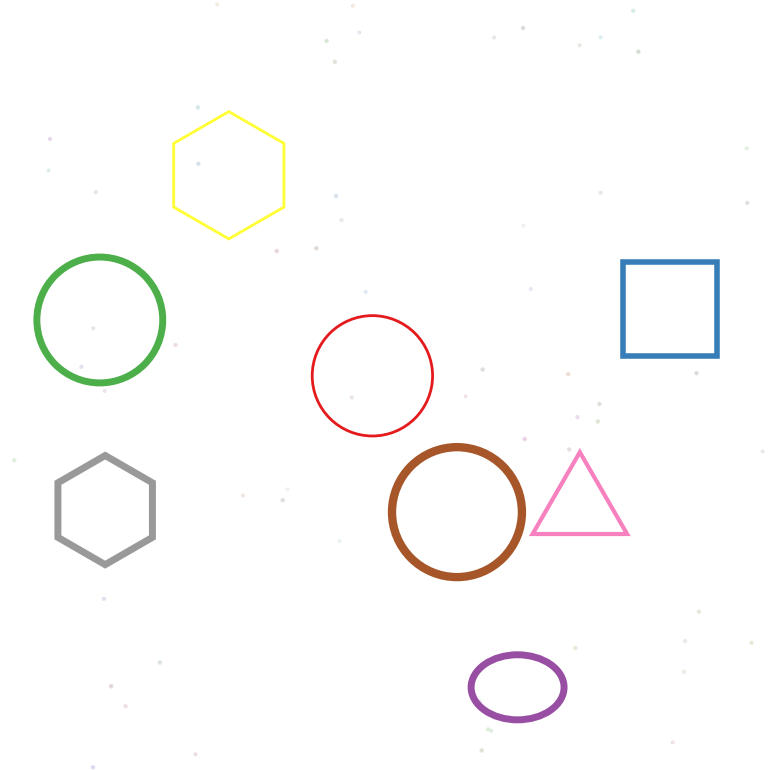[{"shape": "circle", "thickness": 1, "radius": 0.39, "center": [0.484, 0.512]}, {"shape": "square", "thickness": 2, "radius": 0.31, "center": [0.871, 0.598]}, {"shape": "circle", "thickness": 2.5, "radius": 0.41, "center": [0.13, 0.584]}, {"shape": "oval", "thickness": 2.5, "radius": 0.3, "center": [0.672, 0.107]}, {"shape": "hexagon", "thickness": 1, "radius": 0.41, "center": [0.297, 0.772]}, {"shape": "circle", "thickness": 3, "radius": 0.42, "center": [0.593, 0.335]}, {"shape": "triangle", "thickness": 1.5, "radius": 0.35, "center": [0.753, 0.342]}, {"shape": "hexagon", "thickness": 2.5, "radius": 0.35, "center": [0.137, 0.338]}]